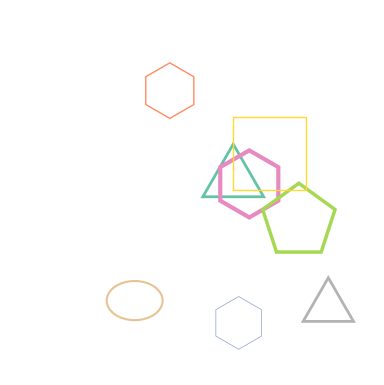[{"shape": "triangle", "thickness": 2, "radius": 0.46, "center": [0.606, 0.534]}, {"shape": "hexagon", "thickness": 1, "radius": 0.36, "center": [0.441, 0.765]}, {"shape": "hexagon", "thickness": 0.5, "radius": 0.34, "center": [0.62, 0.161]}, {"shape": "hexagon", "thickness": 3, "radius": 0.44, "center": [0.647, 0.522]}, {"shape": "pentagon", "thickness": 2.5, "radius": 0.49, "center": [0.776, 0.425]}, {"shape": "square", "thickness": 1, "radius": 0.47, "center": [0.701, 0.601]}, {"shape": "oval", "thickness": 1.5, "radius": 0.36, "center": [0.35, 0.219]}, {"shape": "triangle", "thickness": 2, "radius": 0.38, "center": [0.853, 0.203]}]